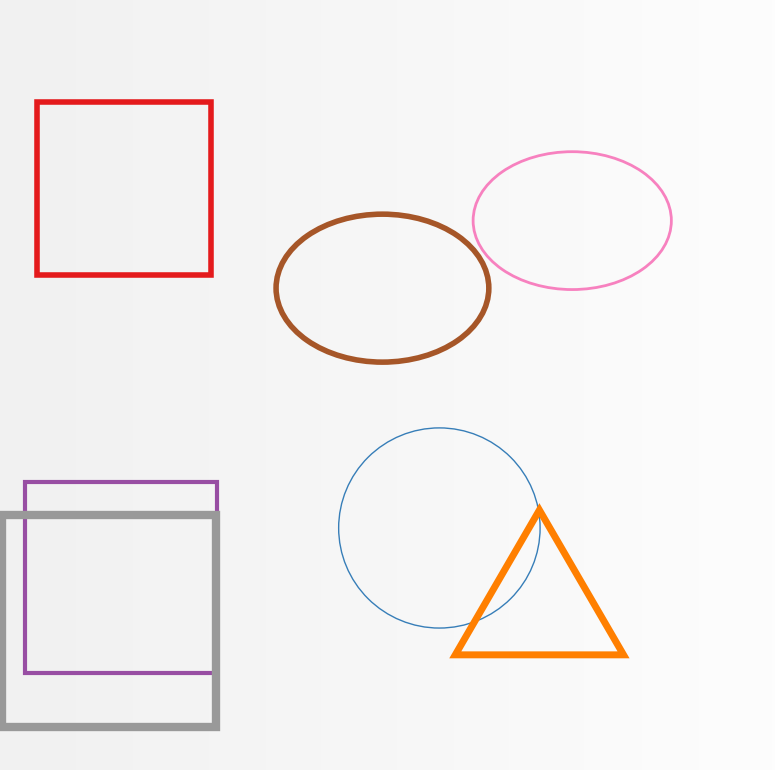[{"shape": "square", "thickness": 2, "radius": 0.56, "center": [0.16, 0.756]}, {"shape": "circle", "thickness": 0.5, "radius": 0.65, "center": [0.567, 0.314]}, {"shape": "square", "thickness": 1.5, "radius": 0.62, "center": [0.157, 0.251]}, {"shape": "triangle", "thickness": 2.5, "radius": 0.63, "center": [0.696, 0.212]}, {"shape": "oval", "thickness": 2, "radius": 0.69, "center": [0.493, 0.626]}, {"shape": "oval", "thickness": 1, "radius": 0.64, "center": [0.738, 0.713]}, {"shape": "square", "thickness": 3, "radius": 0.69, "center": [0.141, 0.193]}]